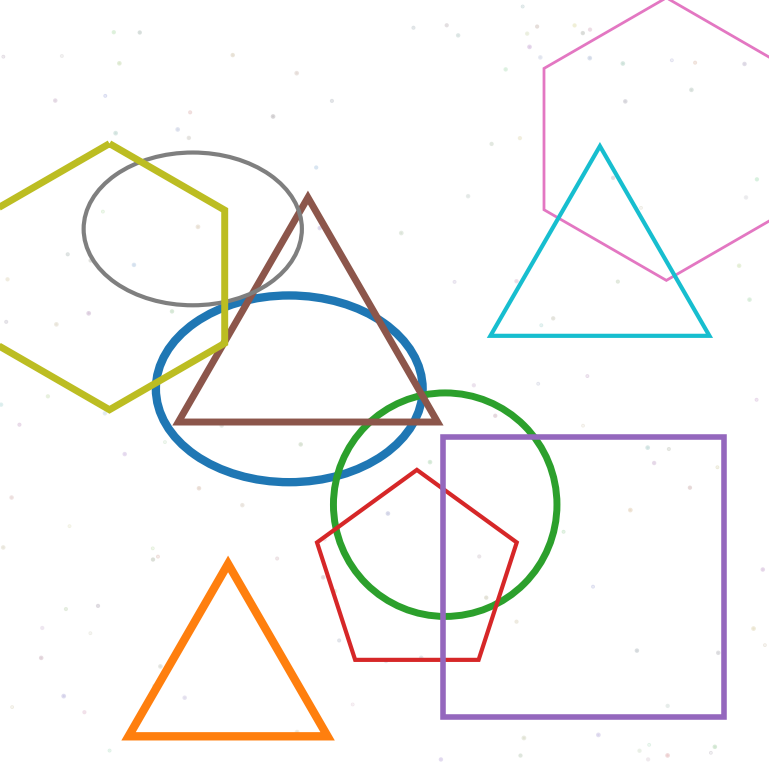[{"shape": "oval", "thickness": 3, "radius": 0.87, "center": [0.376, 0.495]}, {"shape": "triangle", "thickness": 3, "radius": 0.75, "center": [0.296, 0.118]}, {"shape": "circle", "thickness": 2.5, "radius": 0.73, "center": [0.578, 0.345]}, {"shape": "pentagon", "thickness": 1.5, "radius": 0.68, "center": [0.541, 0.253]}, {"shape": "square", "thickness": 2, "radius": 0.91, "center": [0.758, 0.251]}, {"shape": "triangle", "thickness": 2.5, "radius": 0.97, "center": [0.4, 0.549]}, {"shape": "hexagon", "thickness": 1, "radius": 0.92, "center": [0.865, 0.819]}, {"shape": "oval", "thickness": 1.5, "radius": 0.71, "center": [0.25, 0.703]}, {"shape": "hexagon", "thickness": 2.5, "radius": 0.86, "center": [0.142, 0.641]}, {"shape": "triangle", "thickness": 1.5, "radius": 0.82, "center": [0.779, 0.646]}]